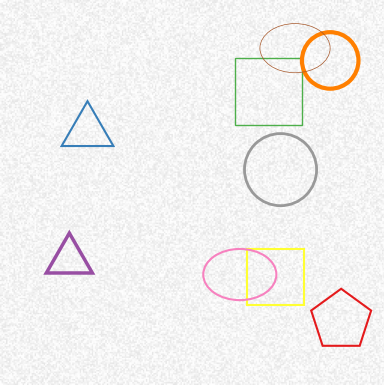[{"shape": "pentagon", "thickness": 1.5, "radius": 0.41, "center": [0.886, 0.168]}, {"shape": "triangle", "thickness": 1.5, "radius": 0.39, "center": [0.227, 0.66]}, {"shape": "square", "thickness": 1, "radius": 0.43, "center": [0.697, 0.763]}, {"shape": "triangle", "thickness": 2.5, "radius": 0.35, "center": [0.18, 0.325]}, {"shape": "circle", "thickness": 3, "radius": 0.37, "center": [0.858, 0.843]}, {"shape": "square", "thickness": 1.5, "radius": 0.37, "center": [0.716, 0.281]}, {"shape": "oval", "thickness": 0.5, "radius": 0.46, "center": [0.766, 0.875]}, {"shape": "oval", "thickness": 1.5, "radius": 0.47, "center": [0.623, 0.287]}, {"shape": "circle", "thickness": 2, "radius": 0.47, "center": [0.729, 0.559]}]